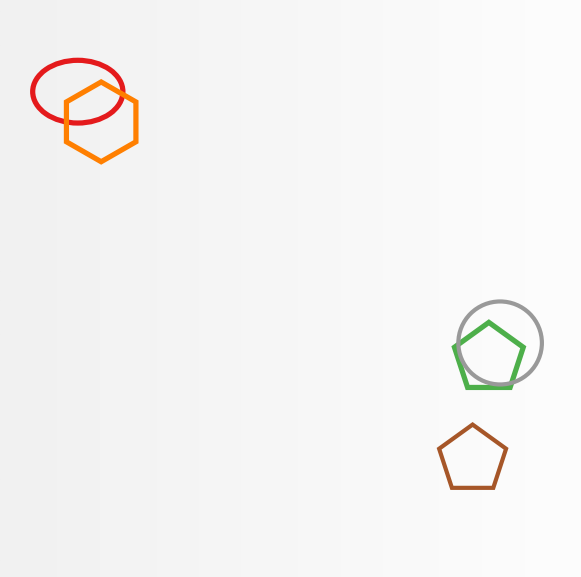[{"shape": "oval", "thickness": 2.5, "radius": 0.39, "center": [0.134, 0.84]}, {"shape": "pentagon", "thickness": 2.5, "radius": 0.31, "center": [0.841, 0.379]}, {"shape": "hexagon", "thickness": 2.5, "radius": 0.35, "center": [0.174, 0.788]}, {"shape": "pentagon", "thickness": 2, "radius": 0.3, "center": [0.813, 0.203]}, {"shape": "circle", "thickness": 2, "radius": 0.36, "center": [0.86, 0.405]}]